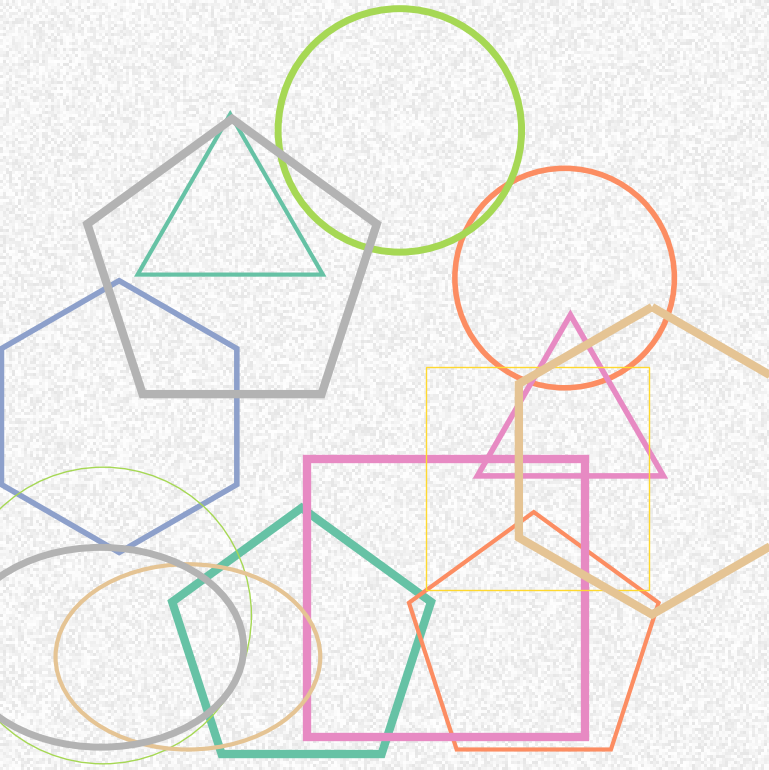[{"shape": "triangle", "thickness": 1.5, "radius": 0.69, "center": [0.299, 0.713]}, {"shape": "pentagon", "thickness": 3, "radius": 0.88, "center": [0.392, 0.164]}, {"shape": "pentagon", "thickness": 1.5, "radius": 0.85, "center": [0.693, 0.165]}, {"shape": "circle", "thickness": 2, "radius": 0.71, "center": [0.733, 0.639]}, {"shape": "hexagon", "thickness": 2, "radius": 0.88, "center": [0.155, 0.459]}, {"shape": "square", "thickness": 3, "radius": 0.9, "center": [0.58, 0.224]}, {"shape": "triangle", "thickness": 2, "radius": 0.7, "center": [0.741, 0.452]}, {"shape": "circle", "thickness": 0.5, "radius": 0.96, "center": [0.134, 0.201]}, {"shape": "circle", "thickness": 2.5, "radius": 0.79, "center": [0.519, 0.831]}, {"shape": "square", "thickness": 0.5, "radius": 0.73, "center": [0.698, 0.378]}, {"shape": "oval", "thickness": 1.5, "radius": 0.86, "center": [0.244, 0.147]}, {"shape": "hexagon", "thickness": 3, "radius": 1.0, "center": [0.847, 0.402]}, {"shape": "pentagon", "thickness": 3, "radius": 0.99, "center": [0.301, 0.648]}, {"shape": "oval", "thickness": 2.5, "radius": 0.93, "center": [0.131, 0.159]}]